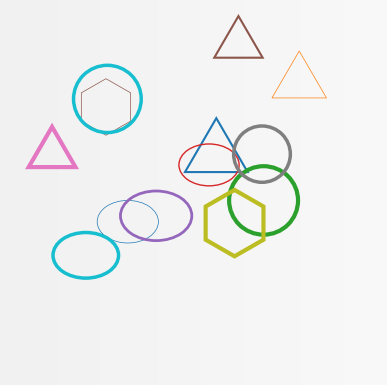[{"shape": "oval", "thickness": 0.5, "radius": 0.39, "center": [0.33, 0.424]}, {"shape": "triangle", "thickness": 1.5, "radius": 0.47, "center": [0.558, 0.6]}, {"shape": "triangle", "thickness": 0.5, "radius": 0.41, "center": [0.772, 0.786]}, {"shape": "circle", "thickness": 3, "radius": 0.44, "center": [0.68, 0.479]}, {"shape": "oval", "thickness": 1, "radius": 0.39, "center": [0.539, 0.572]}, {"shape": "oval", "thickness": 2, "radius": 0.46, "center": [0.403, 0.439]}, {"shape": "hexagon", "thickness": 0.5, "radius": 0.37, "center": [0.273, 0.722]}, {"shape": "triangle", "thickness": 1.5, "radius": 0.36, "center": [0.615, 0.886]}, {"shape": "triangle", "thickness": 3, "radius": 0.35, "center": [0.134, 0.601]}, {"shape": "circle", "thickness": 2.5, "radius": 0.37, "center": [0.676, 0.6]}, {"shape": "hexagon", "thickness": 3, "radius": 0.43, "center": [0.605, 0.42]}, {"shape": "oval", "thickness": 2.5, "radius": 0.42, "center": [0.221, 0.337]}, {"shape": "circle", "thickness": 2.5, "radius": 0.44, "center": [0.277, 0.743]}]